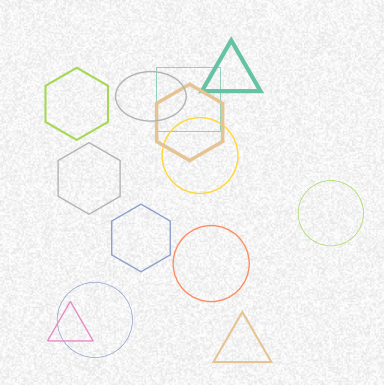[{"shape": "triangle", "thickness": 3, "radius": 0.44, "center": [0.601, 0.807]}, {"shape": "square", "thickness": 0.5, "radius": 0.41, "center": [0.488, 0.742]}, {"shape": "circle", "thickness": 1, "radius": 0.49, "center": [0.549, 0.315]}, {"shape": "hexagon", "thickness": 1, "radius": 0.44, "center": [0.366, 0.382]}, {"shape": "circle", "thickness": 0.5, "radius": 0.49, "center": [0.246, 0.169]}, {"shape": "triangle", "thickness": 1, "radius": 0.34, "center": [0.183, 0.149]}, {"shape": "hexagon", "thickness": 1.5, "radius": 0.47, "center": [0.199, 0.73]}, {"shape": "circle", "thickness": 0.5, "radius": 0.42, "center": [0.859, 0.446]}, {"shape": "circle", "thickness": 1, "radius": 0.49, "center": [0.52, 0.596]}, {"shape": "hexagon", "thickness": 2.5, "radius": 0.5, "center": [0.493, 0.682]}, {"shape": "triangle", "thickness": 1.5, "radius": 0.43, "center": [0.63, 0.103]}, {"shape": "oval", "thickness": 1, "radius": 0.46, "center": [0.392, 0.75]}, {"shape": "hexagon", "thickness": 1, "radius": 0.46, "center": [0.231, 0.537]}]